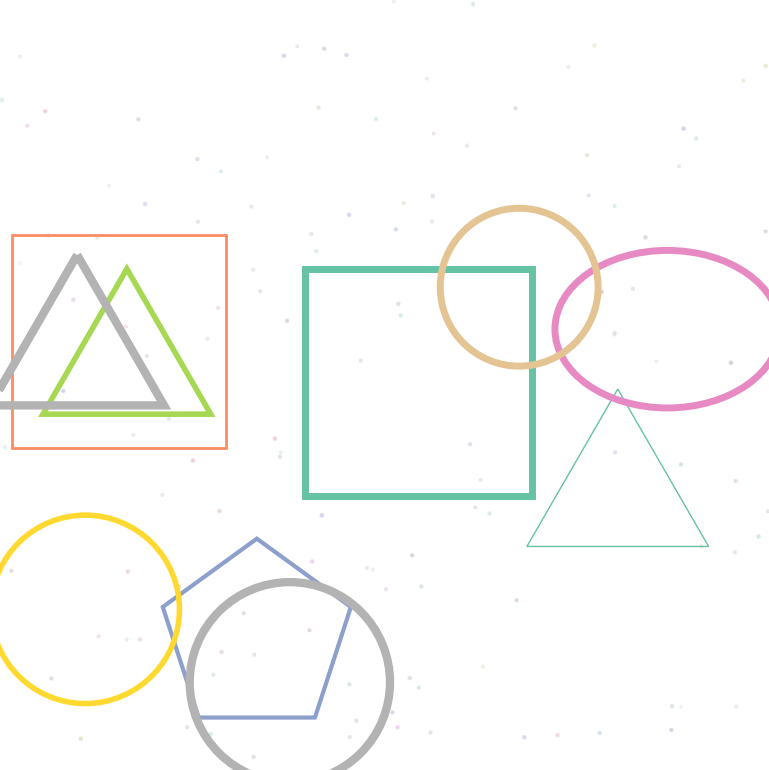[{"shape": "triangle", "thickness": 0.5, "radius": 0.68, "center": [0.802, 0.358]}, {"shape": "square", "thickness": 2.5, "radius": 0.74, "center": [0.544, 0.504]}, {"shape": "square", "thickness": 1, "radius": 0.69, "center": [0.154, 0.557]}, {"shape": "pentagon", "thickness": 1.5, "radius": 0.64, "center": [0.334, 0.172]}, {"shape": "oval", "thickness": 2.5, "radius": 0.73, "center": [0.867, 0.572]}, {"shape": "triangle", "thickness": 2, "radius": 0.63, "center": [0.165, 0.525]}, {"shape": "circle", "thickness": 2, "radius": 0.61, "center": [0.111, 0.209]}, {"shape": "circle", "thickness": 2.5, "radius": 0.51, "center": [0.674, 0.627]}, {"shape": "circle", "thickness": 3, "radius": 0.65, "center": [0.376, 0.114]}, {"shape": "triangle", "thickness": 3, "radius": 0.65, "center": [0.1, 0.539]}]